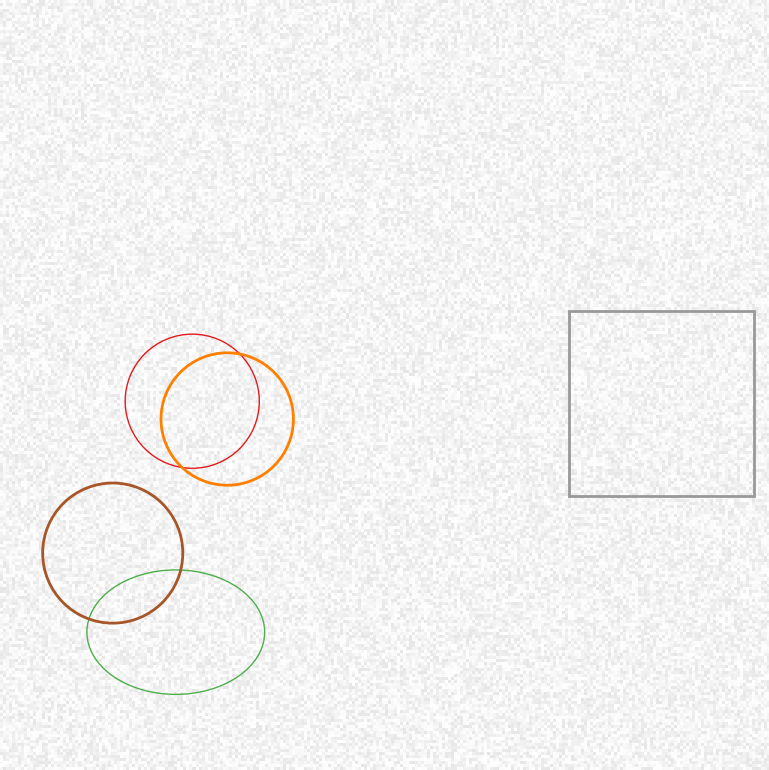[{"shape": "circle", "thickness": 0.5, "radius": 0.44, "center": [0.25, 0.479]}, {"shape": "oval", "thickness": 0.5, "radius": 0.58, "center": [0.228, 0.179]}, {"shape": "circle", "thickness": 1, "radius": 0.43, "center": [0.295, 0.456]}, {"shape": "circle", "thickness": 1, "radius": 0.45, "center": [0.146, 0.282]}, {"shape": "square", "thickness": 1, "radius": 0.6, "center": [0.859, 0.476]}]